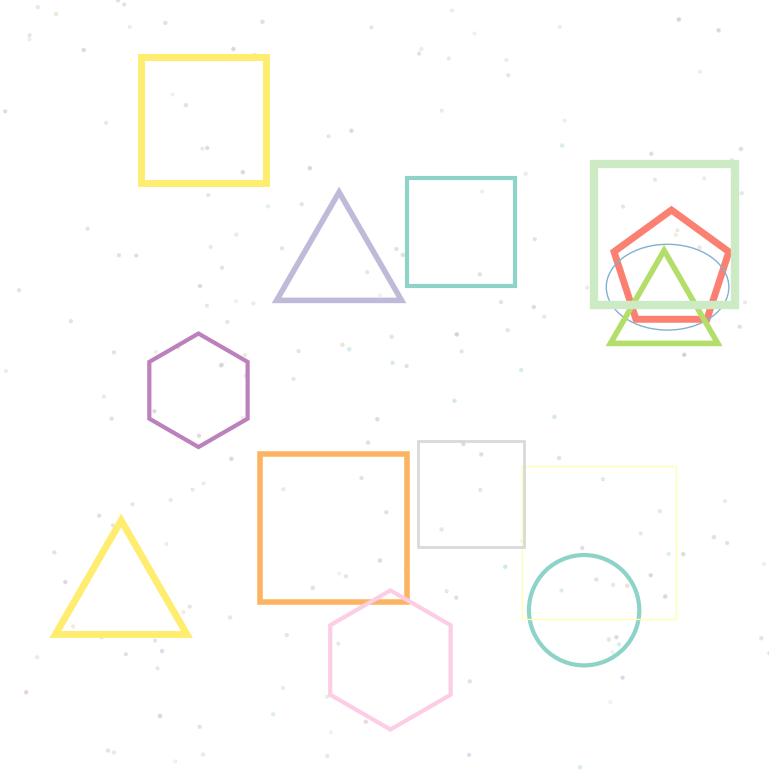[{"shape": "square", "thickness": 1.5, "radius": 0.35, "center": [0.599, 0.699]}, {"shape": "circle", "thickness": 1.5, "radius": 0.36, "center": [0.759, 0.208]}, {"shape": "square", "thickness": 0.5, "radius": 0.5, "center": [0.778, 0.296]}, {"shape": "triangle", "thickness": 2, "radius": 0.47, "center": [0.44, 0.657]}, {"shape": "pentagon", "thickness": 2.5, "radius": 0.39, "center": [0.872, 0.649]}, {"shape": "oval", "thickness": 0.5, "radius": 0.4, "center": [0.867, 0.627]}, {"shape": "square", "thickness": 2, "radius": 0.48, "center": [0.433, 0.314]}, {"shape": "triangle", "thickness": 2, "radius": 0.4, "center": [0.862, 0.594]}, {"shape": "hexagon", "thickness": 1.5, "radius": 0.45, "center": [0.507, 0.143]}, {"shape": "square", "thickness": 1, "radius": 0.34, "center": [0.612, 0.358]}, {"shape": "hexagon", "thickness": 1.5, "radius": 0.37, "center": [0.258, 0.493]}, {"shape": "square", "thickness": 3, "radius": 0.46, "center": [0.863, 0.695]}, {"shape": "square", "thickness": 2.5, "radius": 0.41, "center": [0.264, 0.844]}, {"shape": "triangle", "thickness": 2.5, "radius": 0.49, "center": [0.157, 0.225]}]